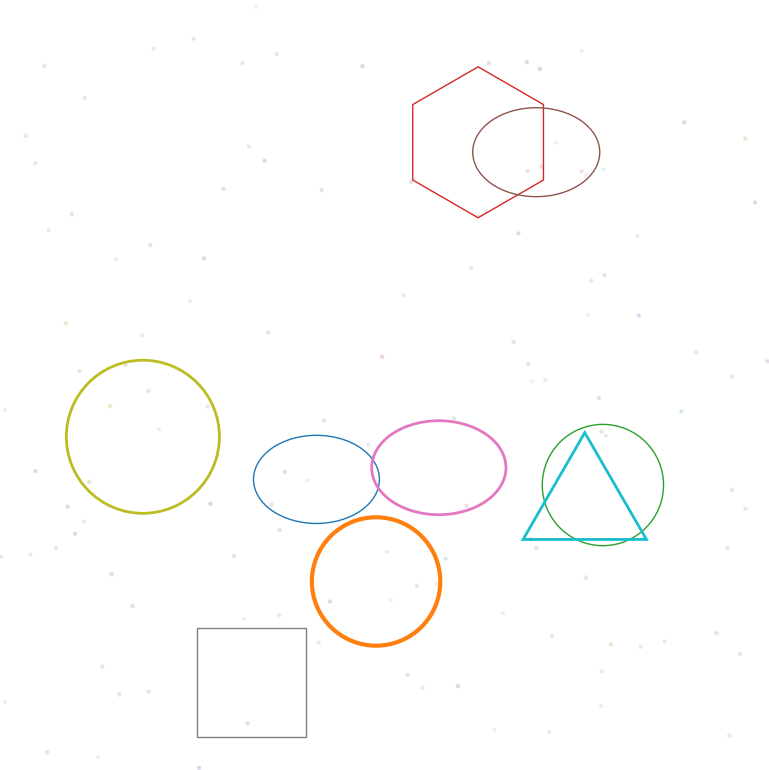[{"shape": "oval", "thickness": 0.5, "radius": 0.41, "center": [0.411, 0.377]}, {"shape": "circle", "thickness": 1.5, "radius": 0.42, "center": [0.488, 0.245]}, {"shape": "circle", "thickness": 0.5, "radius": 0.39, "center": [0.783, 0.37]}, {"shape": "hexagon", "thickness": 0.5, "radius": 0.49, "center": [0.621, 0.815]}, {"shape": "oval", "thickness": 0.5, "radius": 0.41, "center": [0.696, 0.802]}, {"shape": "oval", "thickness": 1, "radius": 0.44, "center": [0.57, 0.393]}, {"shape": "square", "thickness": 0.5, "radius": 0.35, "center": [0.327, 0.114]}, {"shape": "circle", "thickness": 1, "radius": 0.5, "center": [0.186, 0.433]}, {"shape": "triangle", "thickness": 1, "radius": 0.46, "center": [0.759, 0.346]}]